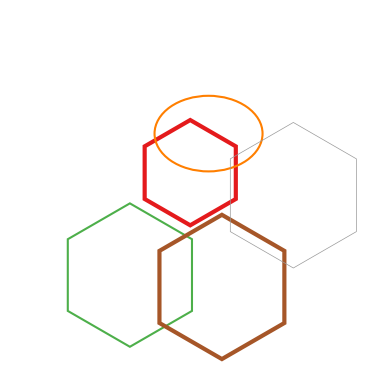[{"shape": "hexagon", "thickness": 3, "radius": 0.68, "center": [0.494, 0.552]}, {"shape": "hexagon", "thickness": 1.5, "radius": 0.93, "center": [0.337, 0.286]}, {"shape": "oval", "thickness": 1.5, "radius": 0.7, "center": [0.542, 0.653]}, {"shape": "hexagon", "thickness": 3, "radius": 0.94, "center": [0.576, 0.255]}, {"shape": "hexagon", "thickness": 0.5, "radius": 0.95, "center": [0.762, 0.493]}]